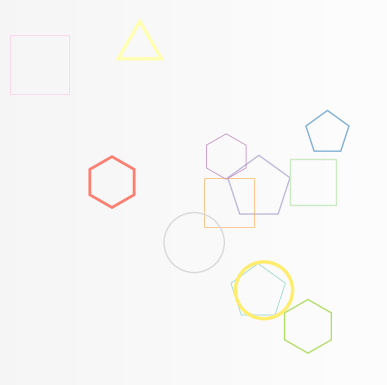[{"shape": "pentagon", "thickness": 0.5, "radius": 0.37, "center": [0.666, 0.242]}, {"shape": "triangle", "thickness": 2.5, "radius": 0.32, "center": [0.361, 0.88]}, {"shape": "pentagon", "thickness": 1, "radius": 0.42, "center": [0.668, 0.512]}, {"shape": "hexagon", "thickness": 2, "radius": 0.33, "center": [0.289, 0.527]}, {"shape": "pentagon", "thickness": 1, "radius": 0.29, "center": [0.845, 0.655]}, {"shape": "square", "thickness": 0.5, "radius": 0.32, "center": [0.59, 0.474]}, {"shape": "hexagon", "thickness": 1, "radius": 0.35, "center": [0.795, 0.152]}, {"shape": "square", "thickness": 0.5, "radius": 0.38, "center": [0.101, 0.833]}, {"shape": "circle", "thickness": 1, "radius": 0.39, "center": [0.501, 0.37]}, {"shape": "hexagon", "thickness": 0.5, "radius": 0.3, "center": [0.584, 0.593]}, {"shape": "square", "thickness": 1, "radius": 0.3, "center": [0.807, 0.527]}, {"shape": "circle", "thickness": 2.5, "radius": 0.37, "center": [0.681, 0.246]}]